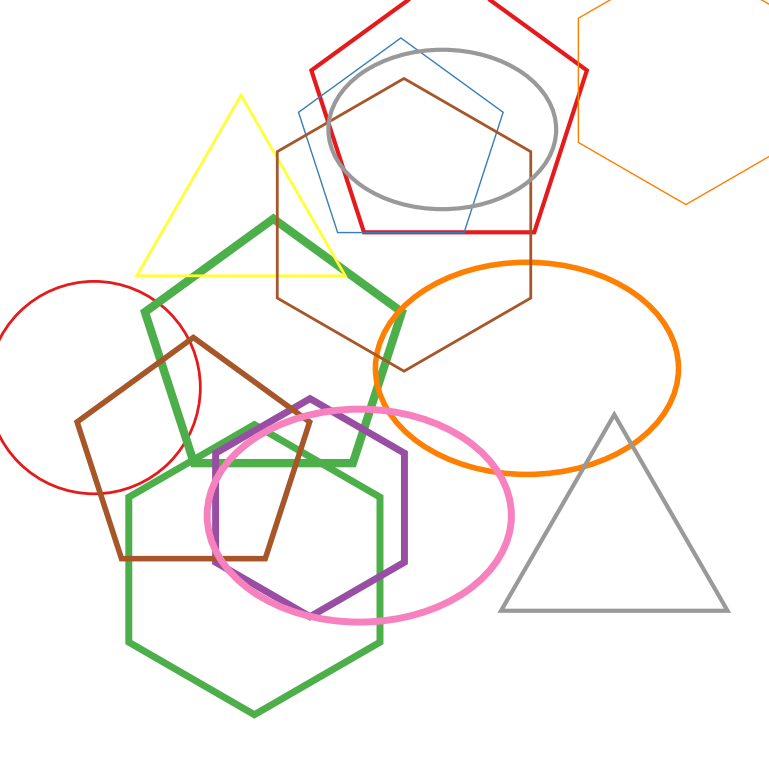[{"shape": "circle", "thickness": 1, "radius": 0.69, "center": [0.122, 0.497]}, {"shape": "pentagon", "thickness": 1.5, "radius": 0.94, "center": [0.583, 0.85]}, {"shape": "pentagon", "thickness": 0.5, "radius": 0.7, "center": [0.521, 0.811]}, {"shape": "hexagon", "thickness": 2.5, "radius": 0.94, "center": [0.33, 0.26]}, {"shape": "pentagon", "thickness": 3, "radius": 0.88, "center": [0.355, 0.54]}, {"shape": "hexagon", "thickness": 2.5, "radius": 0.71, "center": [0.403, 0.341]}, {"shape": "hexagon", "thickness": 0.5, "radius": 0.81, "center": [0.891, 0.896]}, {"shape": "oval", "thickness": 2, "radius": 0.98, "center": [0.684, 0.522]}, {"shape": "triangle", "thickness": 1, "radius": 0.78, "center": [0.313, 0.72]}, {"shape": "pentagon", "thickness": 2, "radius": 0.79, "center": [0.251, 0.403]}, {"shape": "hexagon", "thickness": 1, "radius": 0.95, "center": [0.525, 0.708]}, {"shape": "oval", "thickness": 2.5, "radius": 0.99, "center": [0.467, 0.33]}, {"shape": "triangle", "thickness": 1.5, "radius": 0.85, "center": [0.798, 0.292]}, {"shape": "oval", "thickness": 1.5, "radius": 0.74, "center": [0.574, 0.832]}]